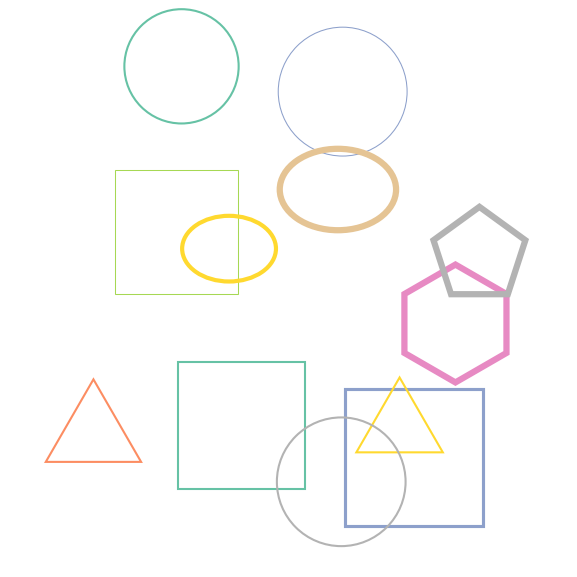[{"shape": "circle", "thickness": 1, "radius": 0.49, "center": [0.314, 0.884]}, {"shape": "square", "thickness": 1, "radius": 0.55, "center": [0.418, 0.263]}, {"shape": "triangle", "thickness": 1, "radius": 0.48, "center": [0.162, 0.247]}, {"shape": "square", "thickness": 1.5, "radius": 0.59, "center": [0.717, 0.207]}, {"shape": "circle", "thickness": 0.5, "radius": 0.56, "center": [0.593, 0.84]}, {"shape": "hexagon", "thickness": 3, "radius": 0.51, "center": [0.789, 0.439]}, {"shape": "square", "thickness": 0.5, "radius": 0.53, "center": [0.306, 0.597]}, {"shape": "oval", "thickness": 2, "radius": 0.41, "center": [0.397, 0.569]}, {"shape": "triangle", "thickness": 1, "radius": 0.43, "center": [0.692, 0.259]}, {"shape": "oval", "thickness": 3, "radius": 0.5, "center": [0.585, 0.671]}, {"shape": "circle", "thickness": 1, "radius": 0.56, "center": [0.591, 0.165]}, {"shape": "pentagon", "thickness": 3, "radius": 0.42, "center": [0.83, 0.557]}]